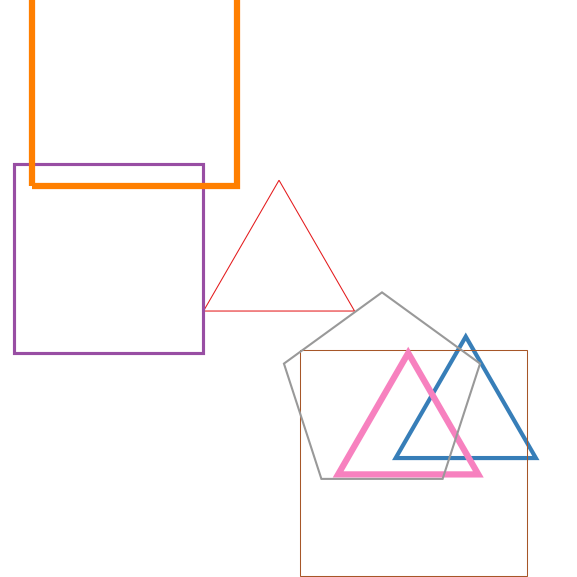[{"shape": "triangle", "thickness": 0.5, "radius": 0.75, "center": [0.483, 0.536]}, {"shape": "triangle", "thickness": 2, "radius": 0.7, "center": [0.807, 0.276]}, {"shape": "square", "thickness": 1.5, "radius": 0.82, "center": [0.188, 0.551]}, {"shape": "square", "thickness": 3, "radius": 0.89, "center": [0.233, 0.854]}, {"shape": "square", "thickness": 0.5, "radius": 0.98, "center": [0.716, 0.197]}, {"shape": "triangle", "thickness": 3, "radius": 0.7, "center": [0.707, 0.248]}, {"shape": "pentagon", "thickness": 1, "radius": 0.89, "center": [0.661, 0.314]}]